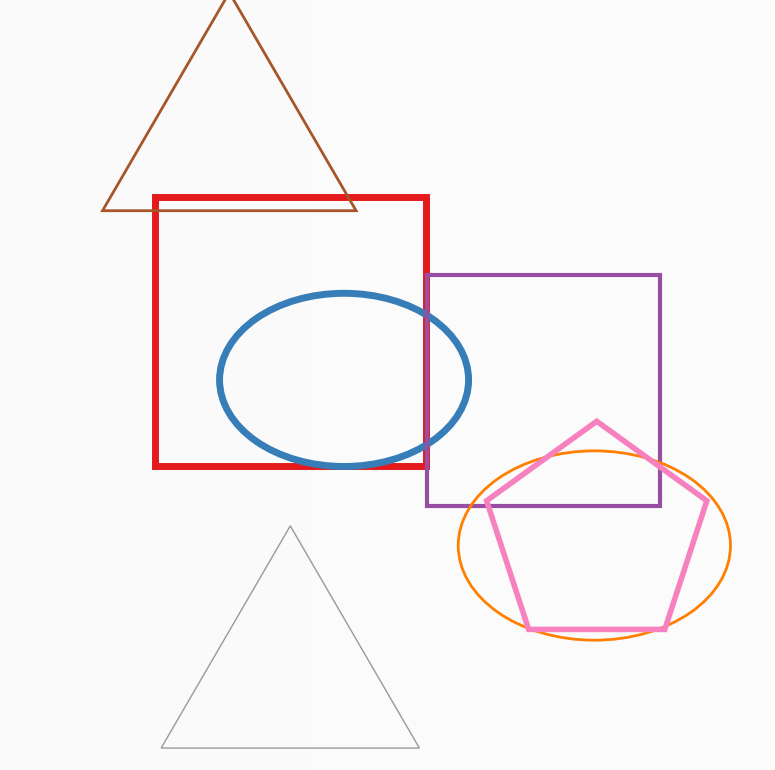[{"shape": "square", "thickness": 2.5, "radius": 0.87, "center": [0.375, 0.569]}, {"shape": "oval", "thickness": 2.5, "radius": 0.8, "center": [0.444, 0.507]}, {"shape": "square", "thickness": 1.5, "radius": 0.75, "center": [0.701, 0.493]}, {"shape": "oval", "thickness": 1, "radius": 0.88, "center": [0.767, 0.292]}, {"shape": "triangle", "thickness": 1, "radius": 0.94, "center": [0.296, 0.821]}, {"shape": "pentagon", "thickness": 2, "radius": 0.75, "center": [0.77, 0.303]}, {"shape": "triangle", "thickness": 0.5, "radius": 0.96, "center": [0.375, 0.125]}]